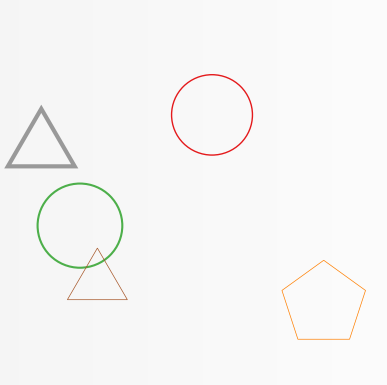[{"shape": "circle", "thickness": 1, "radius": 0.52, "center": [0.547, 0.702]}, {"shape": "circle", "thickness": 1.5, "radius": 0.55, "center": [0.206, 0.414]}, {"shape": "pentagon", "thickness": 0.5, "radius": 0.57, "center": [0.835, 0.211]}, {"shape": "triangle", "thickness": 0.5, "radius": 0.45, "center": [0.251, 0.266]}, {"shape": "triangle", "thickness": 3, "radius": 0.5, "center": [0.107, 0.618]}]